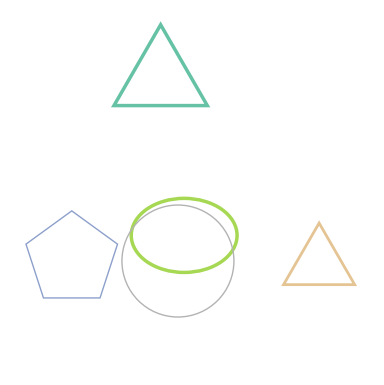[{"shape": "triangle", "thickness": 2.5, "radius": 0.7, "center": [0.417, 0.796]}, {"shape": "pentagon", "thickness": 1, "radius": 0.62, "center": [0.186, 0.327]}, {"shape": "oval", "thickness": 2.5, "radius": 0.69, "center": [0.478, 0.389]}, {"shape": "triangle", "thickness": 2, "radius": 0.53, "center": [0.829, 0.314]}, {"shape": "circle", "thickness": 1, "radius": 0.73, "center": [0.462, 0.322]}]